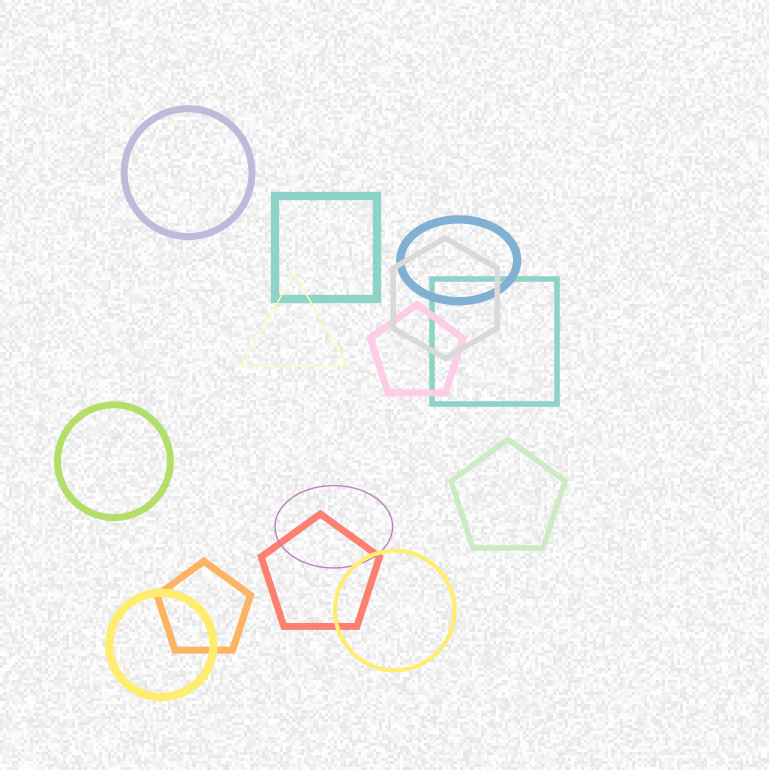[{"shape": "square", "thickness": 3, "radius": 0.33, "center": [0.423, 0.678]}, {"shape": "square", "thickness": 2, "radius": 0.41, "center": [0.643, 0.556]}, {"shape": "triangle", "thickness": 0.5, "radius": 0.4, "center": [0.382, 0.565]}, {"shape": "circle", "thickness": 2.5, "radius": 0.42, "center": [0.244, 0.776]}, {"shape": "pentagon", "thickness": 2.5, "radius": 0.4, "center": [0.416, 0.252]}, {"shape": "oval", "thickness": 3, "radius": 0.38, "center": [0.596, 0.662]}, {"shape": "pentagon", "thickness": 2.5, "radius": 0.32, "center": [0.265, 0.207]}, {"shape": "circle", "thickness": 2.5, "radius": 0.37, "center": [0.148, 0.401]}, {"shape": "pentagon", "thickness": 2.5, "radius": 0.32, "center": [0.541, 0.541]}, {"shape": "hexagon", "thickness": 2, "radius": 0.39, "center": [0.578, 0.613]}, {"shape": "oval", "thickness": 0.5, "radius": 0.38, "center": [0.434, 0.316]}, {"shape": "pentagon", "thickness": 2, "radius": 0.39, "center": [0.66, 0.351]}, {"shape": "circle", "thickness": 3, "radius": 0.34, "center": [0.21, 0.162]}, {"shape": "circle", "thickness": 1.5, "radius": 0.39, "center": [0.513, 0.207]}]